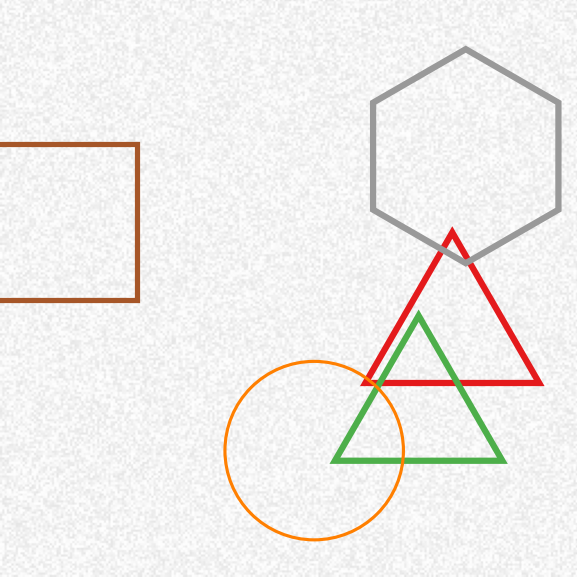[{"shape": "triangle", "thickness": 3, "radius": 0.87, "center": [0.783, 0.423]}, {"shape": "triangle", "thickness": 3, "radius": 0.84, "center": [0.725, 0.285]}, {"shape": "circle", "thickness": 1.5, "radius": 0.77, "center": [0.544, 0.219]}, {"shape": "square", "thickness": 2.5, "radius": 0.67, "center": [0.102, 0.615]}, {"shape": "hexagon", "thickness": 3, "radius": 0.93, "center": [0.806, 0.729]}]